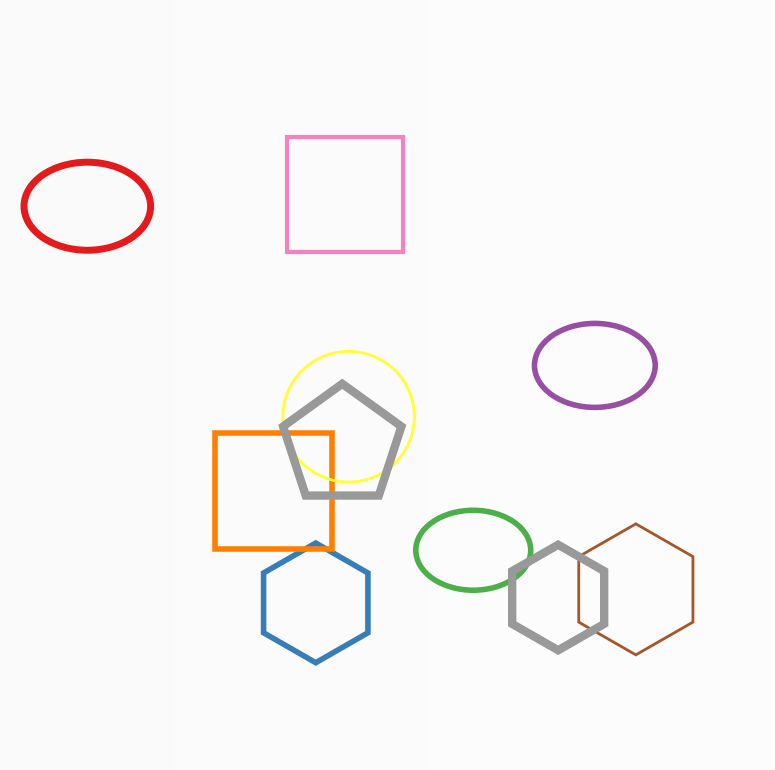[{"shape": "oval", "thickness": 2.5, "radius": 0.41, "center": [0.113, 0.732]}, {"shape": "hexagon", "thickness": 2, "radius": 0.39, "center": [0.407, 0.217]}, {"shape": "oval", "thickness": 2, "radius": 0.37, "center": [0.611, 0.285]}, {"shape": "oval", "thickness": 2, "radius": 0.39, "center": [0.768, 0.525]}, {"shape": "square", "thickness": 2, "radius": 0.38, "center": [0.353, 0.363]}, {"shape": "circle", "thickness": 1, "radius": 0.42, "center": [0.45, 0.459]}, {"shape": "hexagon", "thickness": 1, "radius": 0.43, "center": [0.82, 0.235]}, {"shape": "square", "thickness": 1.5, "radius": 0.37, "center": [0.445, 0.747]}, {"shape": "pentagon", "thickness": 3, "radius": 0.4, "center": [0.442, 0.421]}, {"shape": "hexagon", "thickness": 3, "radius": 0.34, "center": [0.72, 0.224]}]